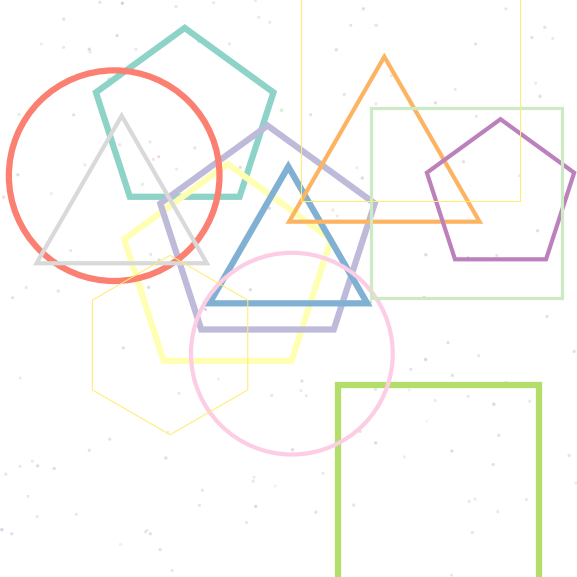[{"shape": "pentagon", "thickness": 3, "radius": 0.81, "center": [0.32, 0.789]}, {"shape": "pentagon", "thickness": 3, "radius": 0.94, "center": [0.394, 0.527]}, {"shape": "pentagon", "thickness": 3, "radius": 0.98, "center": [0.463, 0.587]}, {"shape": "circle", "thickness": 3, "radius": 0.91, "center": [0.198, 0.695]}, {"shape": "triangle", "thickness": 3, "radius": 0.79, "center": [0.499, 0.553]}, {"shape": "triangle", "thickness": 2, "radius": 0.95, "center": [0.666, 0.71]}, {"shape": "square", "thickness": 3, "radius": 0.87, "center": [0.76, 0.159]}, {"shape": "circle", "thickness": 2, "radius": 0.87, "center": [0.505, 0.387]}, {"shape": "triangle", "thickness": 2, "radius": 0.85, "center": [0.211, 0.628]}, {"shape": "pentagon", "thickness": 2, "radius": 0.67, "center": [0.867, 0.659]}, {"shape": "square", "thickness": 1.5, "radius": 0.82, "center": [0.808, 0.648]}, {"shape": "square", "thickness": 0.5, "radius": 0.95, "center": [0.711, 0.84]}, {"shape": "hexagon", "thickness": 0.5, "radius": 0.78, "center": [0.295, 0.402]}]